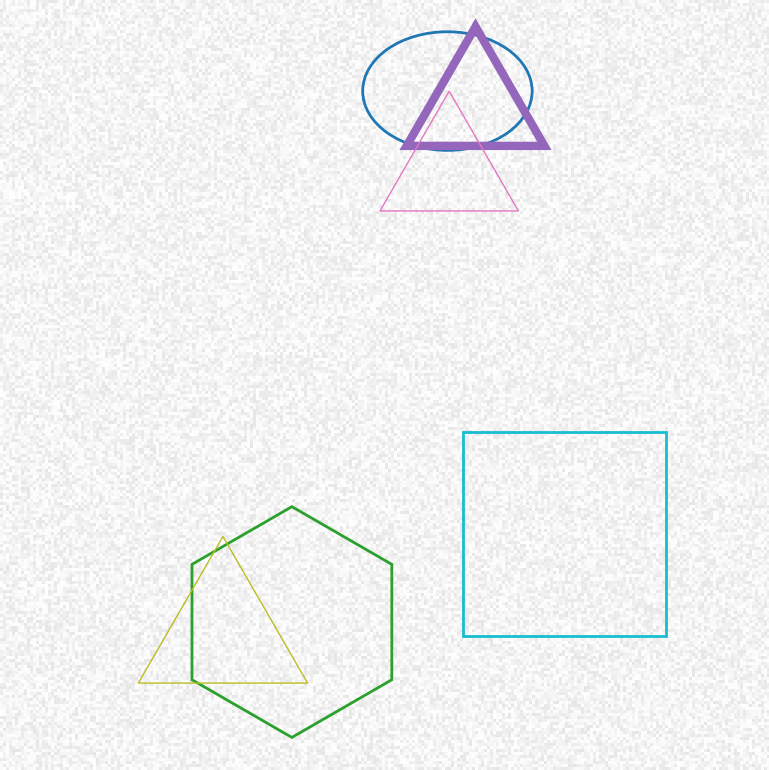[{"shape": "oval", "thickness": 1, "radius": 0.55, "center": [0.581, 0.882]}, {"shape": "hexagon", "thickness": 1, "radius": 0.75, "center": [0.379, 0.192]}, {"shape": "triangle", "thickness": 3, "radius": 0.52, "center": [0.618, 0.862]}, {"shape": "triangle", "thickness": 0.5, "radius": 0.52, "center": [0.583, 0.778]}, {"shape": "triangle", "thickness": 0.5, "radius": 0.63, "center": [0.29, 0.176]}, {"shape": "square", "thickness": 1, "radius": 0.66, "center": [0.733, 0.307]}]